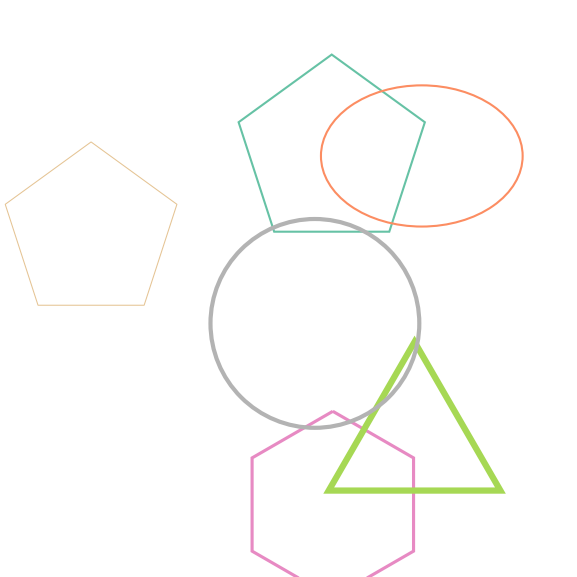[{"shape": "pentagon", "thickness": 1, "radius": 0.85, "center": [0.574, 0.735]}, {"shape": "oval", "thickness": 1, "radius": 0.87, "center": [0.73, 0.729]}, {"shape": "hexagon", "thickness": 1.5, "radius": 0.81, "center": [0.576, 0.126]}, {"shape": "triangle", "thickness": 3, "radius": 0.86, "center": [0.718, 0.235]}, {"shape": "pentagon", "thickness": 0.5, "radius": 0.78, "center": [0.158, 0.597]}, {"shape": "circle", "thickness": 2, "radius": 0.9, "center": [0.545, 0.439]}]